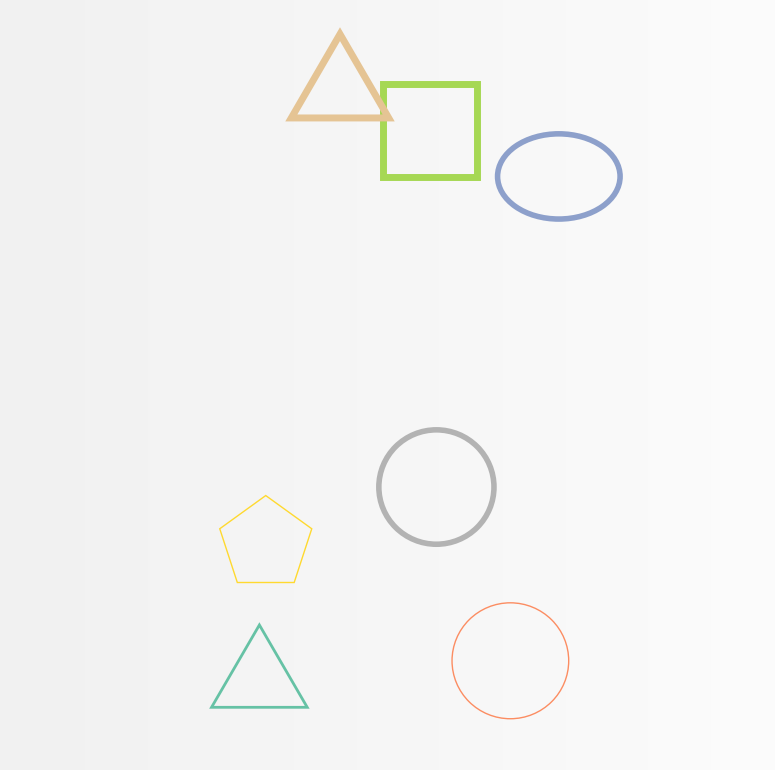[{"shape": "triangle", "thickness": 1, "radius": 0.36, "center": [0.335, 0.117]}, {"shape": "circle", "thickness": 0.5, "radius": 0.38, "center": [0.659, 0.142]}, {"shape": "oval", "thickness": 2, "radius": 0.4, "center": [0.721, 0.771]}, {"shape": "square", "thickness": 2.5, "radius": 0.3, "center": [0.555, 0.831]}, {"shape": "pentagon", "thickness": 0.5, "radius": 0.31, "center": [0.343, 0.294]}, {"shape": "triangle", "thickness": 2.5, "radius": 0.36, "center": [0.439, 0.883]}, {"shape": "circle", "thickness": 2, "radius": 0.37, "center": [0.563, 0.367]}]